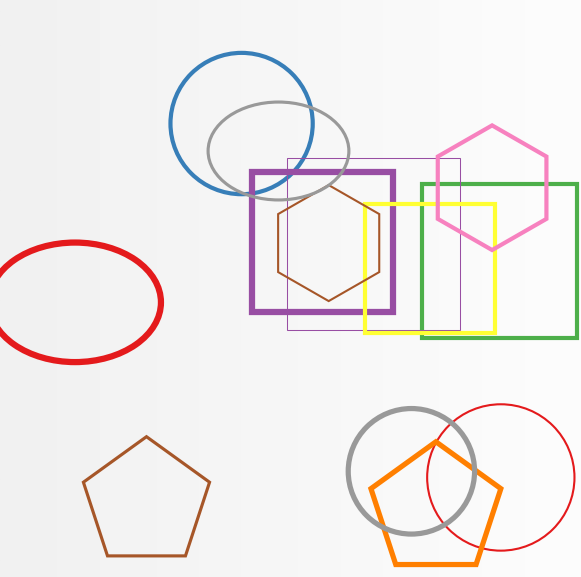[{"shape": "oval", "thickness": 3, "radius": 0.74, "center": [0.129, 0.476]}, {"shape": "circle", "thickness": 1, "radius": 0.63, "center": [0.862, 0.172]}, {"shape": "circle", "thickness": 2, "radius": 0.61, "center": [0.416, 0.785]}, {"shape": "square", "thickness": 2, "radius": 0.67, "center": [0.86, 0.547]}, {"shape": "square", "thickness": 3, "radius": 0.61, "center": [0.555, 0.579]}, {"shape": "square", "thickness": 0.5, "radius": 0.74, "center": [0.643, 0.576]}, {"shape": "pentagon", "thickness": 2.5, "radius": 0.59, "center": [0.75, 0.117]}, {"shape": "square", "thickness": 2, "radius": 0.56, "center": [0.74, 0.534]}, {"shape": "hexagon", "thickness": 1, "radius": 0.5, "center": [0.565, 0.578]}, {"shape": "pentagon", "thickness": 1.5, "radius": 0.57, "center": [0.252, 0.129]}, {"shape": "hexagon", "thickness": 2, "radius": 0.54, "center": [0.847, 0.674]}, {"shape": "oval", "thickness": 1.5, "radius": 0.61, "center": [0.479, 0.738]}, {"shape": "circle", "thickness": 2.5, "radius": 0.54, "center": [0.708, 0.183]}]